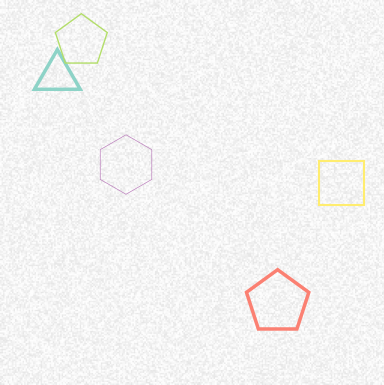[{"shape": "triangle", "thickness": 2.5, "radius": 0.34, "center": [0.149, 0.802]}, {"shape": "pentagon", "thickness": 2.5, "radius": 0.43, "center": [0.721, 0.214]}, {"shape": "pentagon", "thickness": 1, "radius": 0.35, "center": [0.211, 0.894]}, {"shape": "hexagon", "thickness": 0.5, "radius": 0.39, "center": [0.327, 0.573]}, {"shape": "square", "thickness": 1.5, "radius": 0.29, "center": [0.888, 0.525]}]